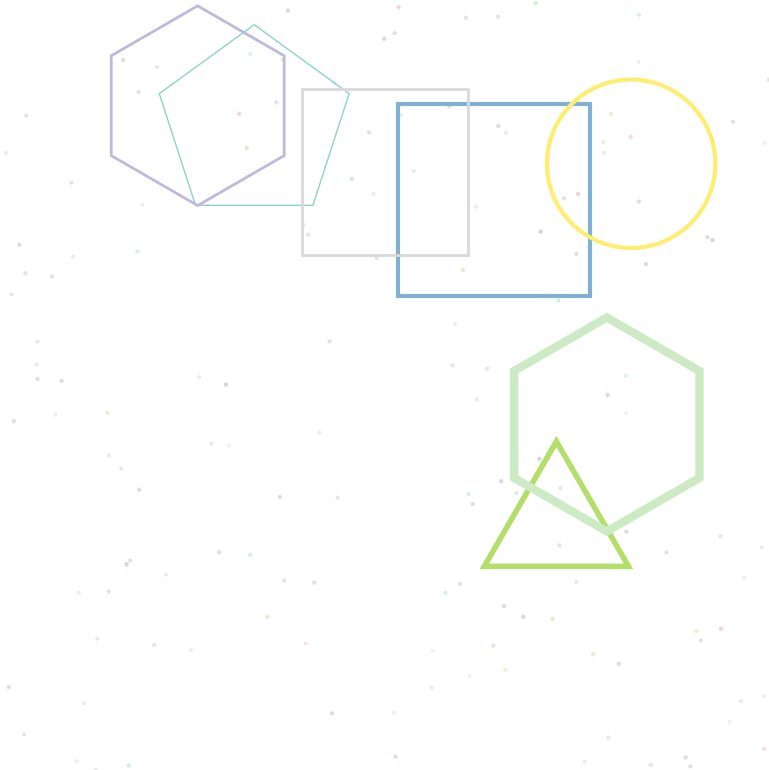[{"shape": "pentagon", "thickness": 0.5, "radius": 0.65, "center": [0.33, 0.838]}, {"shape": "hexagon", "thickness": 1, "radius": 0.65, "center": [0.257, 0.863]}, {"shape": "square", "thickness": 1.5, "radius": 0.62, "center": [0.641, 0.74]}, {"shape": "triangle", "thickness": 2, "radius": 0.54, "center": [0.723, 0.319]}, {"shape": "square", "thickness": 1, "radius": 0.54, "center": [0.5, 0.777]}, {"shape": "hexagon", "thickness": 3, "radius": 0.69, "center": [0.788, 0.449]}, {"shape": "circle", "thickness": 1.5, "radius": 0.55, "center": [0.82, 0.787]}]